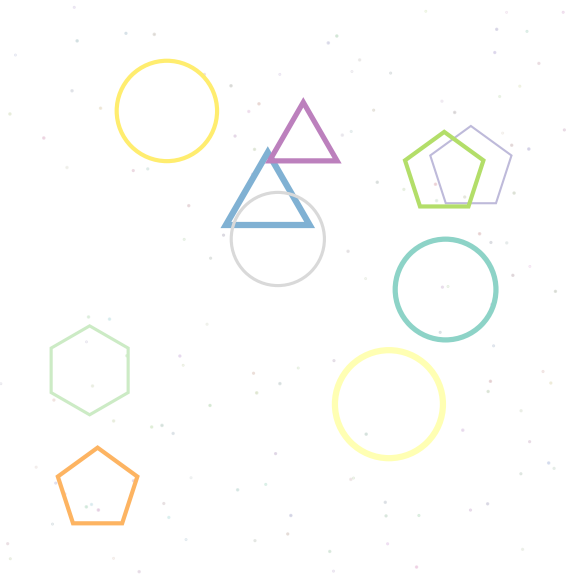[{"shape": "circle", "thickness": 2.5, "radius": 0.44, "center": [0.772, 0.498]}, {"shape": "circle", "thickness": 3, "radius": 0.47, "center": [0.673, 0.299]}, {"shape": "pentagon", "thickness": 1, "radius": 0.37, "center": [0.815, 0.707]}, {"shape": "triangle", "thickness": 3, "radius": 0.42, "center": [0.464, 0.651]}, {"shape": "pentagon", "thickness": 2, "radius": 0.36, "center": [0.169, 0.152]}, {"shape": "pentagon", "thickness": 2, "radius": 0.36, "center": [0.769, 0.699]}, {"shape": "circle", "thickness": 1.5, "radius": 0.4, "center": [0.481, 0.585]}, {"shape": "triangle", "thickness": 2.5, "radius": 0.34, "center": [0.525, 0.754]}, {"shape": "hexagon", "thickness": 1.5, "radius": 0.38, "center": [0.155, 0.358]}, {"shape": "circle", "thickness": 2, "radius": 0.43, "center": [0.289, 0.807]}]